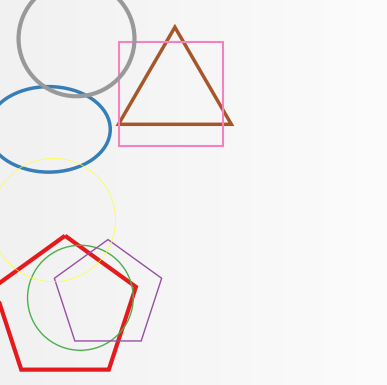[{"shape": "pentagon", "thickness": 3, "radius": 0.96, "center": [0.168, 0.195]}, {"shape": "oval", "thickness": 2.5, "radius": 0.79, "center": [0.126, 0.664]}, {"shape": "circle", "thickness": 1, "radius": 0.68, "center": [0.207, 0.227]}, {"shape": "pentagon", "thickness": 1, "radius": 0.73, "center": [0.279, 0.232]}, {"shape": "circle", "thickness": 0.5, "radius": 0.8, "center": [0.138, 0.428]}, {"shape": "triangle", "thickness": 2.5, "radius": 0.84, "center": [0.451, 0.761]}, {"shape": "square", "thickness": 1.5, "radius": 0.67, "center": [0.441, 0.756]}, {"shape": "circle", "thickness": 3, "radius": 0.75, "center": [0.197, 0.9]}]